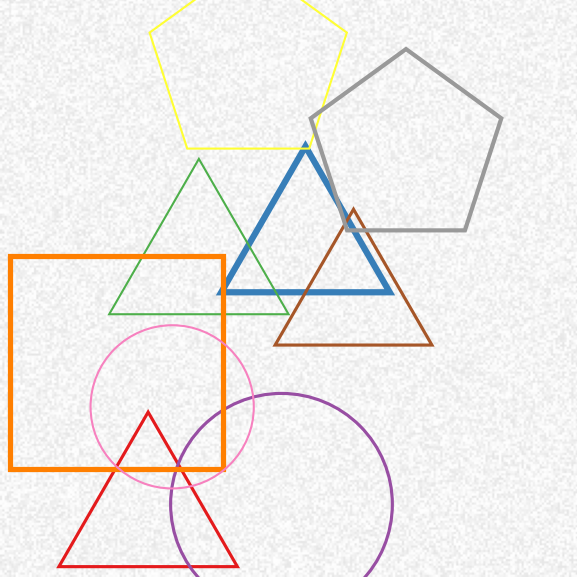[{"shape": "triangle", "thickness": 1.5, "radius": 0.89, "center": [0.257, 0.107]}, {"shape": "triangle", "thickness": 3, "radius": 0.84, "center": [0.529, 0.577]}, {"shape": "triangle", "thickness": 1, "radius": 0.9, "center": [0.344, 0.545]}, {"shape": "circle", "thickness": 1.5, "radius": 0.96, "center": [0.487, 0.126]}, {"shape": "square", "thickness": 2.5, "radius": 0.92, "center": [0.202, 0.371]}, {"shape": "pentagon", "thickness": 1, "radius": 0.9, "center": [0.43, 0.887]}, {"shape": "triangle", "thickness": 1.5, "radius": 0.78, "center": [0.612, 0.48]}, {"shape": "circle", "thickness": 1, "radius": 0.71, "center": [0.298, 0.295]}, {"shape": "pentagon", "thickness": 2, "radius": 0.87, "center": [0.703, 0.741]}]